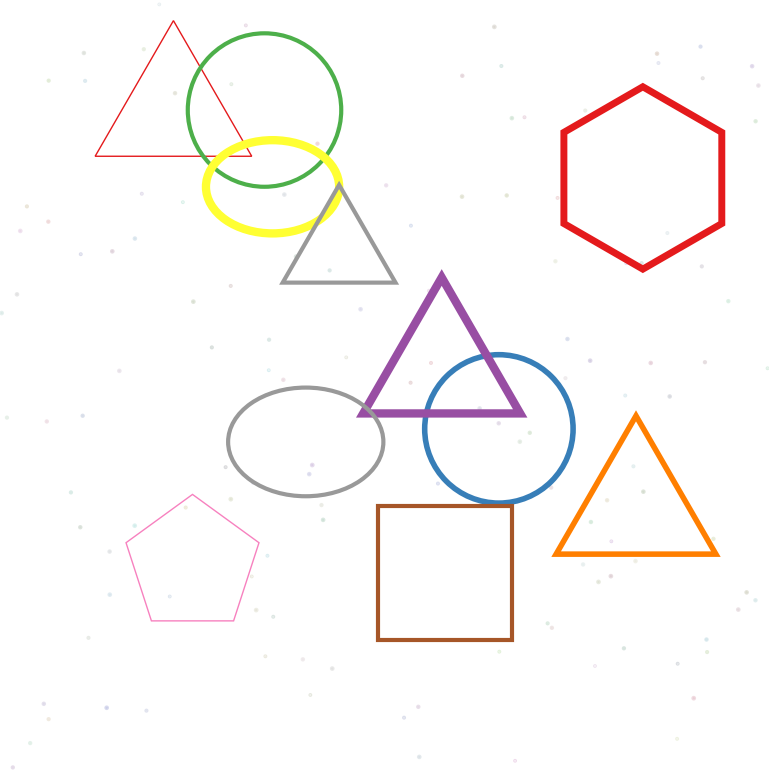[{"shape": "hexagon", "thickness": 2.5, "radius": 0.59, "center": [0.835, 0.769]}, {"shape": "triangle", "thickness": 0.5, "radius": 0.59, "center": [0.225, 0.856]}, {"shape": "circle", "thickness": 2, "radius": 0.48, "center": [0.648, 0.443]}, {"shape": "circle", "thickness": 1.5, "radius": 0.5, "center": [0.344, 0.857]}, {"shape": "triangle", "thickness": 3, "radius": 0.59, "center": [0.574, 0.522]}, {"shape": "triangle", "thickness": 2, "radius": 0.6, "center": [0.826, 0.34]}, {"shape": "oval", "thickness": 3, "radius": 0.43, "center": [0.354, 0.757]}, {"shape": "square", "thickness": 1.5, "radius": 0.43, "center": [0.578, 0.256]}, {"shape": "pentagon", "thickness": 0.5, "radius": 0.45, "center": [0.25, 0.267]}, {"shape": "oval", "thickness": 1.5, "radius": 0.5, "center": [0.397, 0.426]}, {"shape": "triangle", "thickness": 1.5, "radius": 0.42, "center": [0.44, 0.675]}]